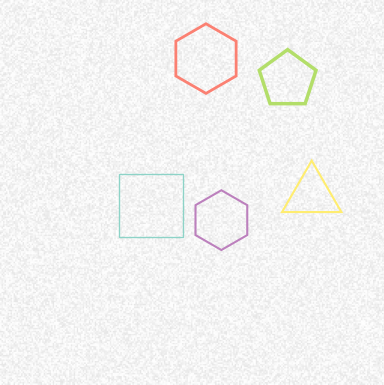[{"shape": "square", "thickness": 1, "radius": 0.41, "center": [0.393, 0.466]}, {"shape": "hexagon", "thickness": 2, "radius": 0.45, "center": [0.535, 0.848]}, {"shape": "pentagon", "thickness": 2.5, "radius": 0.39, "center": [0.747, 0.794]}, {"shape": "hexagon", "thickness": 1.5, "radius": 0.39, "center": [0.575, 0.428]}, {"shape": "triangle", "thickness": 1.5, "radius": 0.45, "center": [0.81, 0.494]}]